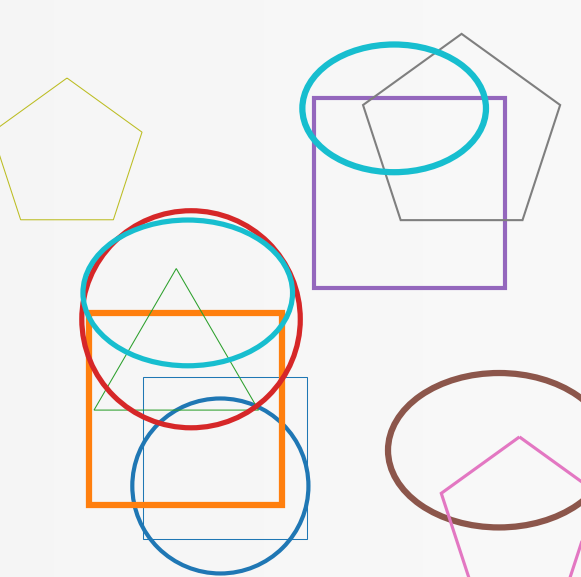[{"shape": "circle", "thickness": 2, "radius": 0.76, "center": [0.379, 0.158]}, {"shape": "square", "thickness": 0.5, "radius": 0.7, "center": [0.387, 0.206]}, {"shape": "square", "thickness": 3, "radius": 0.83, "center": [0.32, 0.29]}, {"shape": "triangle", "thickness": 0.5, "radius": 0.82, "center": [0.303, 0.371]}, {"shape": "circle", "thickness": 2.5, "radius": 0.94, "center": [0.329, 0.446]}, {"shape": "square", "thickness": 2, "radius": 0.82, "center": [0.704, 0.665]}, {"shape": "oval", "thickness": 3, "radius": 0.96, "center": [0.859, 0.22]}, {"shape": "pentagon", "thickness": 1.5, "radius": 0.71, "center": [0.894, 0.101]}, {"shape": "pentagon", "thickness": 1, "radius": 0.89, "center": [0.794, 0.762]}, {"shape": "pentagon", "thickness": 0.5, "radius": 0.68, "center": [0.115, 0.728]}, {"shape": "oval", "thickness": 2.5, "radius": 0.9, "center": [0.323, 0.492]}, {"shape": "oval", "thickness": 3, "radius": 0.79, "center": [0.678, 0.812]}]